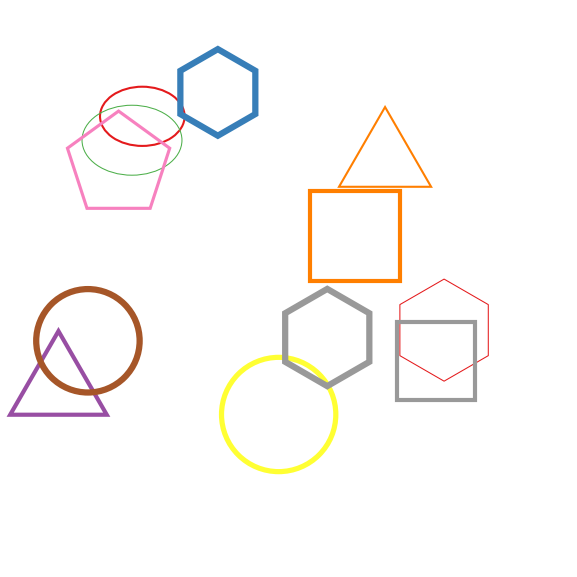[{"shape": "oval", "thickness": 1, "radius": 0.37, "center": [0.246, 0.798]}, {"shape": "hexagon", "thickness": 0.5, "radius": 0.44, "center": [0.769, 0.427]}, {"shape": "hexagon", "thickness": 3, "radius": 0.37, "center": [0.377, 0.839]}, {"shape": "oval", "thickness": 0.5, "radius": 0.43, "center": [0.229, 0.756]}, {"shape": "triangle", "thickness": 2, "radius": 0.48, "center": [0.101, 0.329]}, {"shape": "square", "thickness": 2, "radius": 0.39, "center": [0.614, 0.591]}, {"shape": "triangle", "thickness": 1, "radius": 0.46, "center": [0.667, 0.722]}, {"shape": "circle", "thickness": 2.5, "radius": 0.49, "center": [0.483, 0.281]}, {"shape": "circle", "thickness": 3, "radius": 0.45, "center": [0.152, 0.409]}, {"shape": "pentagon", "thickness": 1.5, "radius": 0.47, "center": [0.205, 0.714]}, {"shape": "square", "thickness": 2, "radius": 0.34, "center": [0.755, 0.375]}, {"shape": "hexagon", "thickness": 3, "radius": 0.42, "center": [0.567, 0.415]}]